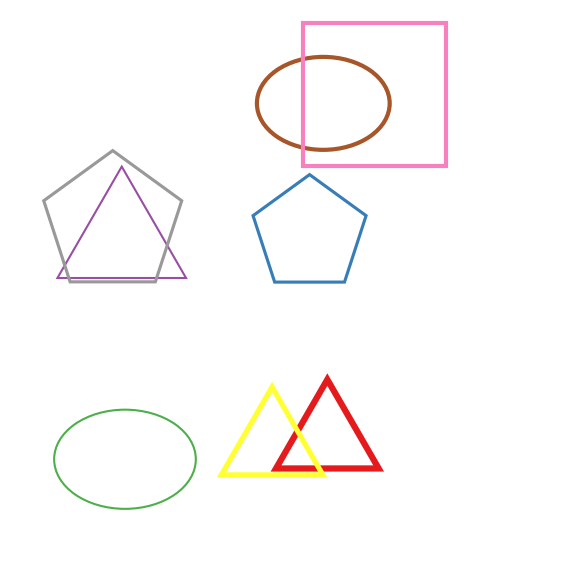[{"shape": "triangle", "thickness": 3, "radius": 0.51, "center": [0.567, 0.239]}, {"shape": "pentagon", "thickness": 1.5, "radius": 0.51, "center": [0.536, 0.594]}, {"shape": "oval", "thickness": 1, "radius": 0.61, "center": [0.216, 0.204]}, {"shape": "triangle", "thickness": 1, "radius": 0.64, "center": [0.211, 0.582]}, {"shape": "triangle", "thickness": 2.5, "radius": 0.51, "center": [0.471, 0.228]}, {"shape": "oval", "thickness": 2, "radius": 0.57, "center": [0.56, 0.82]}, {"shape": "square", "thickness": 2, "radius": 0.62, "center": [0.649, 0.836]}, {"shape": "pentagon", "thickness": 1.5, "radius": 0.63, "center": [0.195, 0.613]}]